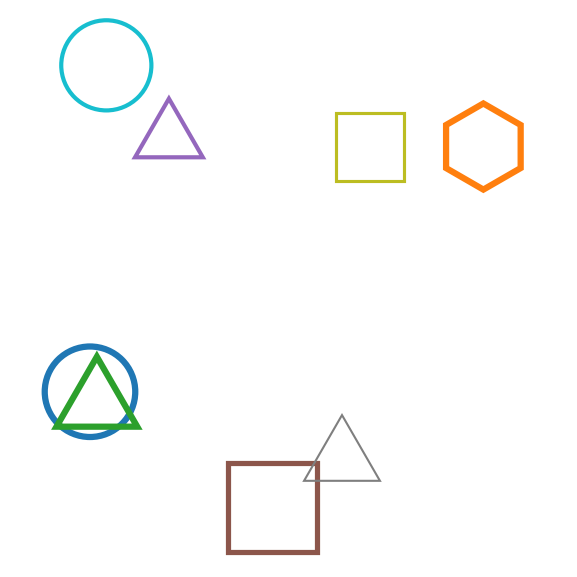[{"shape": "circle", "thickness": 3, "radius": 0.39, "center": [0.156, 0.321]}, {"shape": "hexagon", "thickness": 3, "radius": 0.37, "center": [0.837, 0.745]}, {"shape": "triangle", "thickness": 3, "radius": 0.4, "center": [0.168, 0.301]}, {"shape": "triangle", "thickness": 2, "radius": 0.34, "center": [0.293, 0.761]}, {"shape": "square", "thickness": 2.5, "radius": 0.39, "center": [0.472, 0.12]}, {"shape": "triangle", "thickness": 1, "radius": 0.38, "center": [0.592, 0.204]}, {"shape": "square", "thickness": 1.5, "radius": 0.29, "center": [0.64, 0.744]}, {"shape": "circle", "thickness": 2, "radius": 0.39, "center": [0.184, 0.886]}]